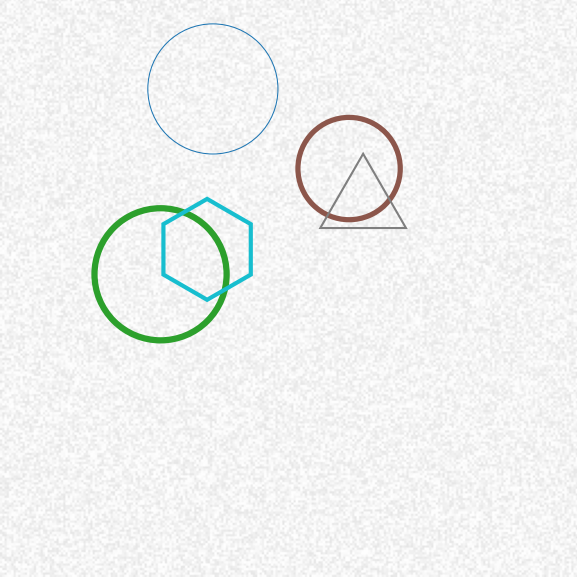[{"shape": "circle", "thickness": 0.5, "radius": 0.56, "center": [0.369, 0.845]}, {"shape": "circle", "thickness": 3, "radius": 0.57, "center": [0.278, 0.524]}, {"shape": "circle", "thickness": 2.5, "radius": 0.44, "center": [0.604, 0.707]}, {"shape": "triangle", "thickness": 1, "radius": 0.43, "center": [0.629, 0.647]}, {"shape": "hexagon", "thickness": 2, "radius": 0.44, "center": [0.359, 0.567]}]